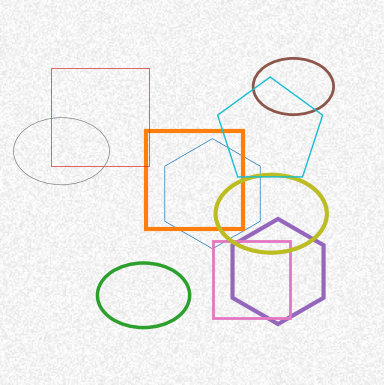[{"shape": "hexagon", "thickness": 0.5, "radius": 0.72, "center": [0.552, 0.497]}, {"shape": "square", "thickness": 3, "radius": 0.63, "center": [0.506, 0.533]}, {"shape": "oval", "thickness": 2.5, "radius": 0.6, "center": [0.373, 0.233]}, {"shape": "square", "thickness": 0.5, "radius": 0.63, "center": [0.26, 0.697]}, {"shape": "hexagon", "thickness": 3, "radius": 0.68, "center": [0.722, 0.295]}, {"shape": "oval", "thickness": 2, "radius": 0.52, "center": [0.762, 0.775]}, {"shape": "square", "thickness": 2, "radius": 0.5, "center": [0.652, 0.274]}, {"shape": "oval", "thickness": 0.5, "radius": 0.62, "center": [0.16, 0.607]}, {"shape": "oval", "thickness": 3, "radius": 0.72, "center": [0.704, 0.445]}, {"shape": "pentagon", "thickness": 1, "radius": 0.72, "center": [0.702, 0.657]}]